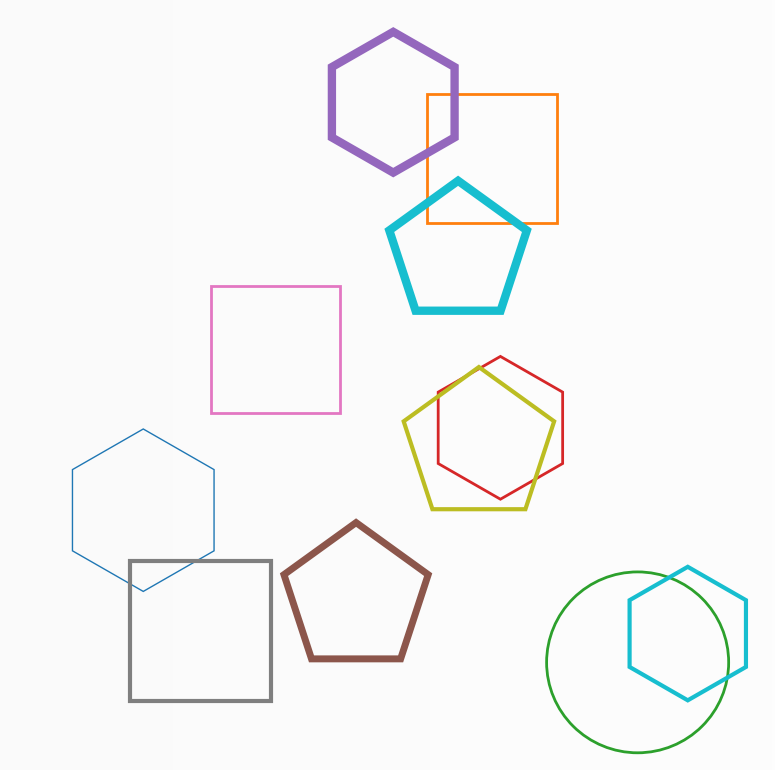[{"shape": "hexagon", "thickness": 0.5, "radius": 0.53, "center": [0.185, 0.337]}, {"shape": "square", "thickness": 1, "radius": 0.42, "center": [0.635, 0.794]}, {"shape": "circle", "thickness": 1, "radius": 0.59, "center": [0.823, 0.14]}, {"shape": "hexagon", "thickness": 1, "radius": 0.46, "center": [0.646, 0.444]}, {"shape": "hexagon", "thickness": 3, "radius": 0.46, "center": [0.507, 0.867]}, {"shape": "pentagon", "thickness": 2.5, "radius": 0.49, "center": [0.459, 0.223]}, {"shape": "square", "thickness": 1, "radius": 0.41, "center": [0.356, 0.546]}, {"shape": "square", "thickness": 1.5, "radius": 0.46, "center": [0.259, 0.18]}, {"shape": "pentagon", "thickness": 1.5, "radius": 0.51, "center": [0.618, 0.421]}, {"shape": "hexagon", "thickness": 1.5, "radius": 0.43, "center": [0.887, 0.177]}, {"shape": "pentagon", "thickness": 3, "radius": 0.47, "center": [0.591, 0.672]}]